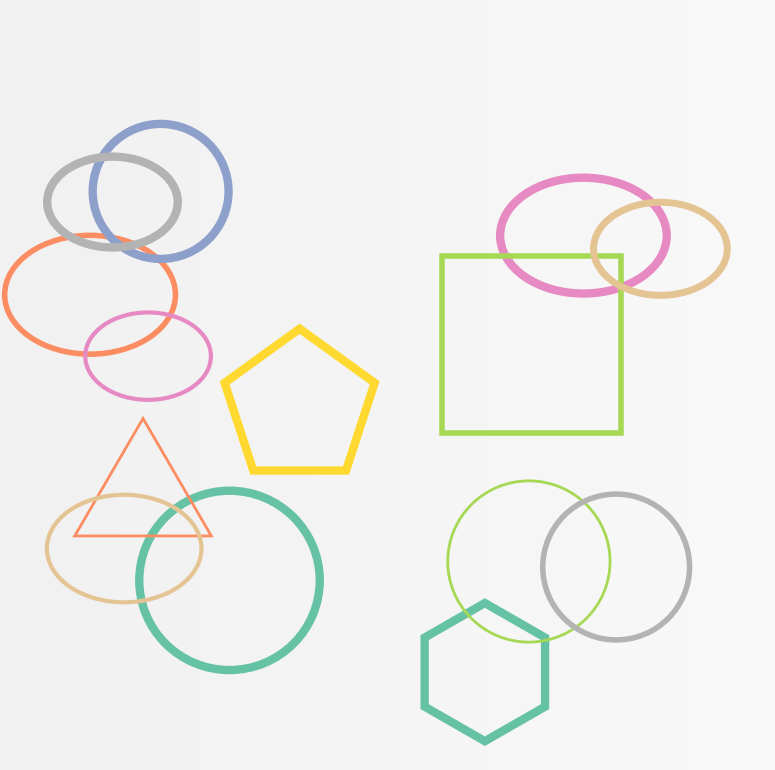[{"shape": "circle", "thickness": 3, "radius": 0.58, "center": [0.296, 0.246]}, {"shape": "hexagon", "thickness": 3, "radius": 0.45, "center": [0.626, 0.127]}, {"shape": "triangle", "thickness": 1, "radius": 0.51, "center": [0.185, 0.355]}, {"shape": "oval", "thickness": 2, "radius": 0.55, "center": [0.116, 0.617]}, {"shape": "circle", "thickness": 3, "radius": 0.44, "center": [0.207, 0.751]}, {"shape": "oval", "thickness": 1.5, "radius": 0.41, "center": [0.191, 0.537]}, {"shape": "oval", "thickness": 3, "radius": 0.54, "center": [0.753, 0.694]}, {"shape": "square", "thickness": 2, "radius": 0.58, "center": [0.686, 0.553]}, {"shape": "circle", "thickness": 1, "radius": 0.52, "center": [0.682, 0.271]}, {"shape": "pentagon", "thickness": 3, "radius": 0.51, "center": [0.387, 0.471]}, {"shape": "oval", "thickness": 1.5, "radius": 0.5, "center": [0.16, 0.288]}, {"shape": "oval", "thickness": 2.5, "radius": 0.43, "center": [0.852, 0.677]}, {"shape": "circle", "thickness": 2, "radius": 0.47, "center": [0.795, 0.264]}, {"shape": "oval", "thickness": 3, "radius": 0.42, "center": [0.145, 0.738]}]